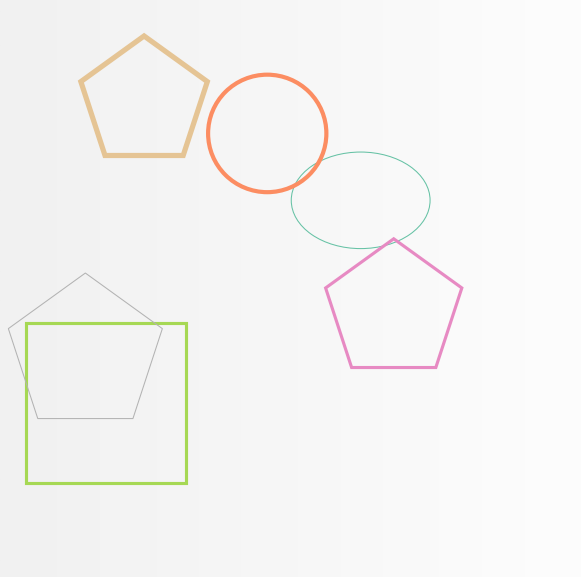[{"shape": "oval", "thickness": 0.5, "radius": 0.6, "center": [0.621, 0.652]}, {"shape": "circle", "thickness": 2, "radius": 0.51, "center": [0.46, 0.768]}, {"shape": "pentagon", "thickness": 1.5, "radius": 0.62, "center": [0.677, 0.462]}, {"shape": "square", "thickness": 1.5, "radius": 0.69, "center": [0.182, 0.301]}, {"shape": "pentagon", "thickness": 2.5, "radius": 0.57, "center": [0.248, 0.822]}, {"shape": "pentagon", "thickness": 0.5, "radius": 0.7, "center": [0.147, 0.387]}]